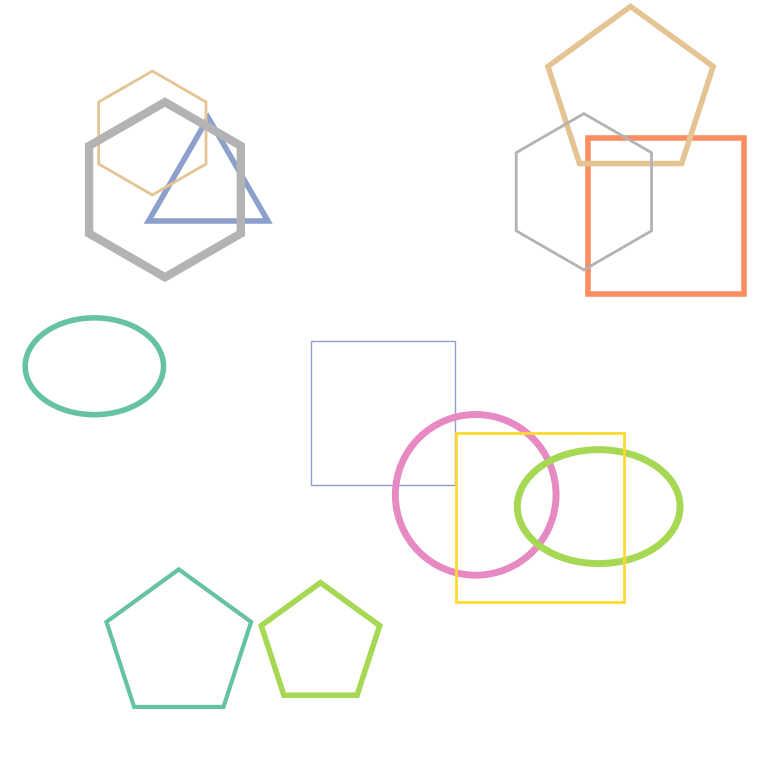[{"shape": "pentagon", "thickness": 1.5, "radius": 0.49, "center": [0.232, 0.162]}, {"shape": "oval", "thickness": 2, "radius": 0.45, "center": [0.123, 0.524]}, {"shape": "square", "thickness": 2, "radius": 0.51, "center": [0.865, 0.719]}, {"shape": "triangle", "thickness": 2, "radius": 0.45, "center": [0.27, 0.758]}, {"shape": "square", "thickness": 0.5, "radius": 0.47, "center": [0.497, 0.464]}, {"shape": "circle", "thickness": 2.5, "radius": 0.52, "center": [0.618, 0.357]}, {"shape": "pentagon", "thickness": 2, "radius": 0.4, "center": [0.416, 0.162]}, {"shape": "oval", "thickness": 2.5, "radius": 0.53, "center": [0.777, 0.342]}, {"shape": "square", "thickness": 1, "radius": 0.55, "center": [0.701, 0.327]}, {"shape": "hexagon", "thickness": 1, "radius": 0.4, "center": [0.198, 0.827]}, {"shape": "pentagon", "thickness": 2, "radius": 0.56, "center": [0.819, 0.879]}, {"shape": "hexagon", "thickness": 3, "radius": 0.57, "center": [0.214, 0.754]}, {"shape": "hexagon", "thickness": 1, "radius": 0.51, "center": [0.758, 0.751]}]